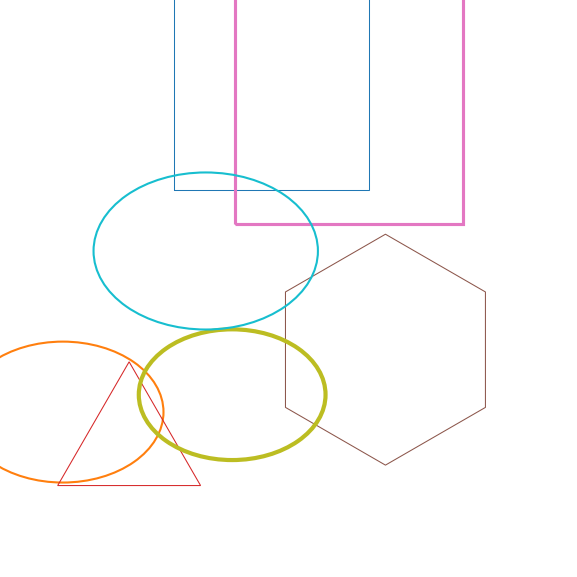[{"shape": "square", "thickness": 0.5, "radius": 0.84, "center": [0.471, 0.838]}, {"shape": "oval", "thickness": 1, "radius": 0.87, "center": [0.109, 0.286]}, {"shape": "triangle", "thickness": 0.5, "radius": 0.71, "center": [0.224, 0.23]}, {"shape": "hexagon", "thickness": 0.5, "radius": 1.0, "center": [0.667, 0.394]}, {"shape": "square", "thickness": 1.5, "radius": 0.99, "center": [0.604, 0.809]}, {"shape": "oval", "thickness": 2, "radius": 0.81, "center": [0.402, 0.316]}, {"shape": "oval", "thickness": 1, "radius": 0.97, "center": [0.356, 0.565]}]